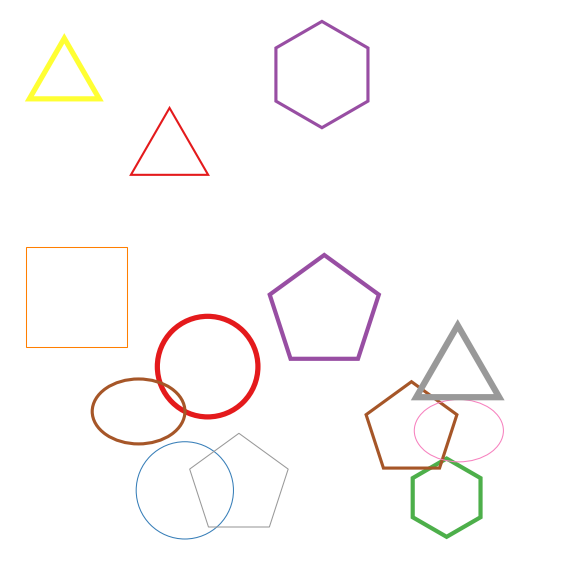[{"shape": "triangle", "thickness": 1, "radius": 0.39, "center": [0.294, 0.735]}, {"shape": "circle", "thickness": 2.5, "radius": 0.44, "center": [0.36, 0.364]}, {"shape": "circle", "thickness": 0.5, "radius": 0.42, "center": [0.32, 0.15]}, {"shape": "hexagon", "thickness": 2, "radius": 0.34, "center": [0.773, 0.137]}, {"shape": "hexagon", "thickness": 1.5, "radius": 0.46, "center": [0.557, 0.87]}, {"shape": "pentagon", "thickness": 2, "radius": 0.5, "center": [0.562, 0.458]}, {"shape": "square", "thickness": 0.5, "radius": 0.44, "center": [0.133, 0.485]}, {"shape": "triangle", "thickness": 2.5, "radius": 0.35, "center": [0.111, 0.863]}, {"shape": "oval", "thickness": 1.5, "radius": 0.4, "center": [0.24, 0.287]}, {"shape": "pentagon", "thickness": 1.5, "radius": 0.41, "center": [0.713, 0.255]}, {"shape": "oval", "thickness": 0.5, "radius": 0.39, "center": [0.795, 0.253]}, {"shape": "triangle", "thickness": 3, "radius": 0.41, "center": [0.793, 0.353]}, {"shape": "pentagon", "thickness": 0.5, "radius": 0.45, "center": [0.414, 0.159]}]